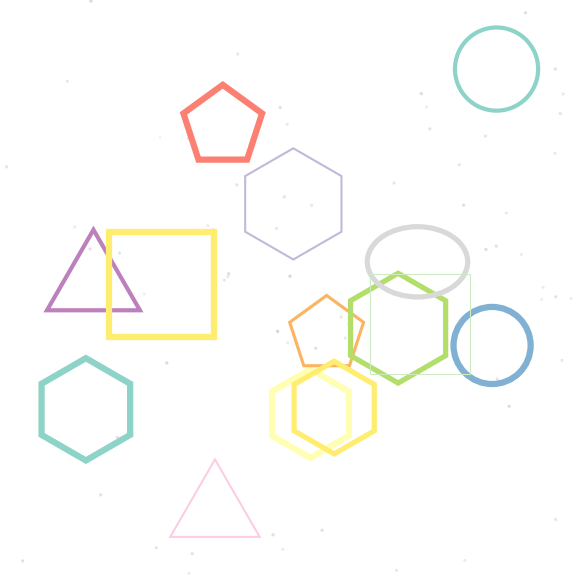[{"shape": "circle", "thickness": 2, "radius": 0.36, "center": [0.86, 0.88]}, {"shape": "hexagon", "thickness": 3, "radius": 0.44, "center": [0.149, 0.29]}, {"shape": "hexagon", "thickness": 3, "radius": 0.38, "center": [0.538, 0.283]}, {"shape": "hexagon", "thickness": 1, "radius": 0.48, "center": [0.508, 0.646]}, {"shape": "pentagon", "thickness": 3, "radius": 0.36, "center": [0.386, 0.781]}, {"shape": "circle", "thickness": 3, "radius": 0.33, "center": [0.852, 0.401]}, {"shape": "pentagon", "thickness": 1.5, "radius": 0.34, "center": [0.566, 0.42]}, {"shape": "hexagon", "thickness": 2.5, "radius": 0.48, "center": [0.689, 0.431]}, {"shape": "triangle", "thickness": 1, "radius": 0.45, "center": [0.372, 0.114]}, {"shape": "oval", "thickness": 2.5, "radius": 0.43, "center": [0.723, 0.546]}, {"shape": "triangle", "thickness": 2, "radius": 0.46, "center": [0.162, 0.508]}, {"shape": "square", "thickness": 0.5, "radius": 0.43, "center": [0.727, 0.439]}, {"shape": "hexagon", "thickness": 2.5, "radius": 0.4, "center": [0.579, 0.293]}, {"shape": "square", "thickness": 3, "radius": 0.45, "center": [0.28, 0.507]}]